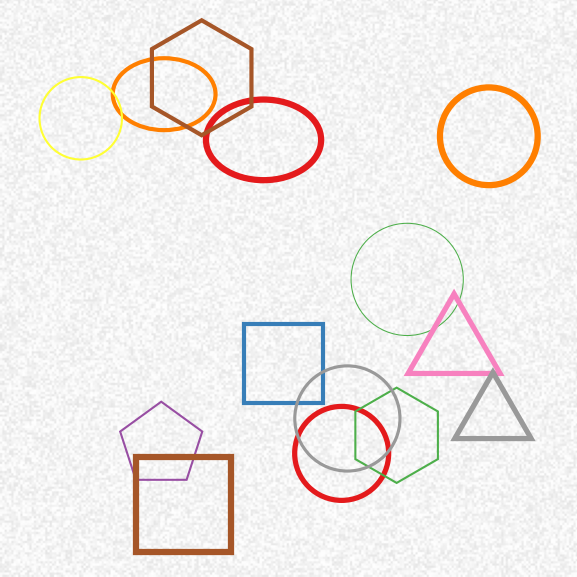[{"shape": "oval", "thickness": 3, "radius": 0.5, "center": [0.456, 0.757]}, {"shape": "circle", "thickness": 2.5, "radius": 0.41, "center": [0.592, 0.214]}, {"shape": "square", "thickness": 2, "radius": 0.34, "center": [0.49, 0.37]}, {"shape": "hexagon", "thickness": 1, "radius": 0.41, "center": [0.687, 0.245]}, {"shape": "circle", "thickness": 0.5, "radius": 0.49, "center": [0.705, 0.515]}, {"shape": "pentagon", "thickness": 1, "radius": 0.37, "center": [0.279, 0.229]}, {"shape": "circle", "thickness": 3, "radius": 0.42, "center": [0.846, 0.763]}, {"shape": "oval", "thickness": 2, "radius": 0.44, "center": [0.284, 0.836]}, {"shape": "circle", "thickness": 1, "radius": 0.36, "center": [0.14, 0.794]}, {"shape": "hexagon", "thickness": 2, "radius": 0.5, "center": [0.349, 0.864]}, {"shape": "square", "thickness": 3, "radius": 0.41, "center": [0.317, 0.126]}, {"shape": "triangle", "thickness": 2.5, "radius": 0.46, "center": [0.786, 0.398]}, {"shape": "triangle", "thickness": 2.5, "radius": 0.38, "center": [0.854, 0.278]}, {"shape": "circle", "thickness": 1.5, "radius": 0.46, "center": [0.602, 0.275]}]